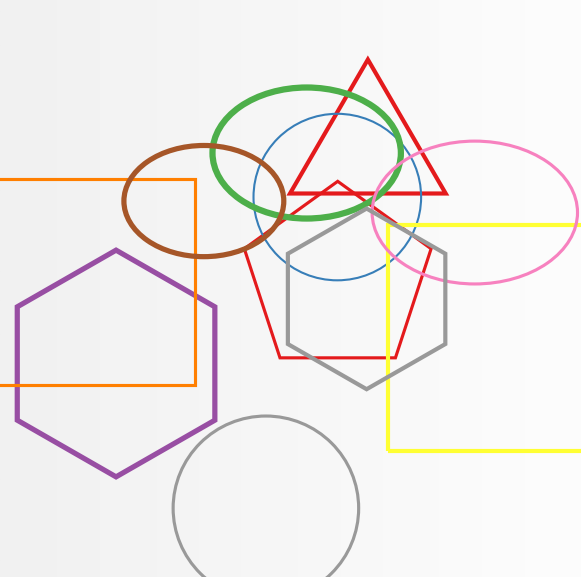[{"shape": "triangle", "thickness": 2, "radius": 0.77, "center": [0.633, 0.741]}, {"shape": "pentagon", "thickness": 1.5, "radius": 0.84, "center": [0.581, 0.516]}, {"shape": "circle", "thickness": 1, "radius": 0.72, "center": [0.58, 0.658]}, {"shape": "oval", "thickness": 3, "radius": 0.81, "center": [0.528, 0.734]}, {"shape": "hexagon", "thickness": 2.5, "radius": 0.98, "center": [0.2, 0.37]}, {"shape": "square", "thickness": 1.5, "radius": 0.89, "center": [0.157, 0.511]}, {"shape": "square", "thickness": 2, "radius": 0.98, "center": [0.862, 0.414]}, {"shape": "oval", "thickness": 2.5, "radius": 0.69, "center": [0.351, 0.651]}, {"shape": "oval", "thickness": 1.5, "radius": 0.88, "center": [0.817, 0.631]}, {"shape": "hexagon", "thickness": 2, "radius": 0.78, "center": [0.631, 0.482]}, {"shape": "circle", "thickness": 1.5, "radius": 0.8, "center": [0.457, 0.119]}]